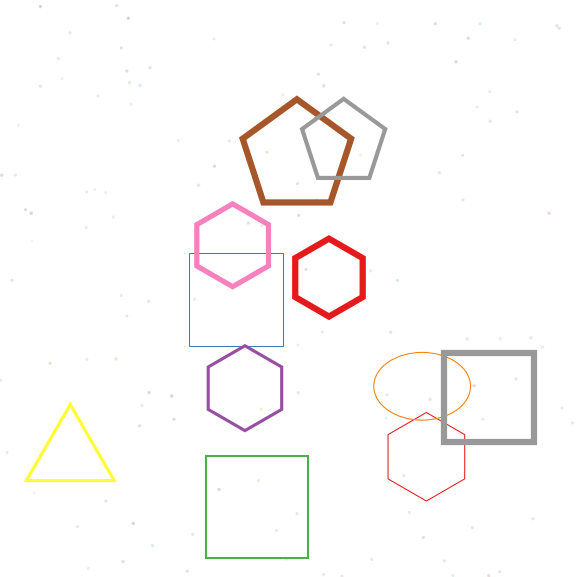[{"shape": "hexagon", "thickness": 0.5, "radius": 0.38, "center": [0.738, 0.208]}, {"shape": "hexagon", "thickness": 3, "radius": 0.34, "center": [0.57, 0.518]}, {"shape": "square", "thickness": 0.5, "radius": 0.41, "center": [0.409, 0.48]}, {"shape": "square", "thickness": 1, "radius": 0.44, "center": [0.445, 0.122]}, {"shape": "hexagon", "thickness": 1.5, "radius": 0.37, "center": [0.424, 0.327]}, {"shape": "oval", "thickness": 0.5, "radius": 0.42, "center": [0.731, 0.33]}, {"shape": "triangle", "thickness": 1.5, "radius": 0.44, "center": [0.122, 0.211]}, {"shape": "pentagon", "thickness": 3, "radius": 0.49, "center": [0.514, 0.728]}, {"shape": "hexagon", "thickness": 2.5, "radius": 0.36, "center": [0.403, 0.574]}, {"shape": "square", "thickness": 3, "radius": 0.39, "center": [0.847, 0.311]}, {"shape": "pentagon", "thickness": 2, "radius": 0.38, "center": [0.595, 0.752]}]